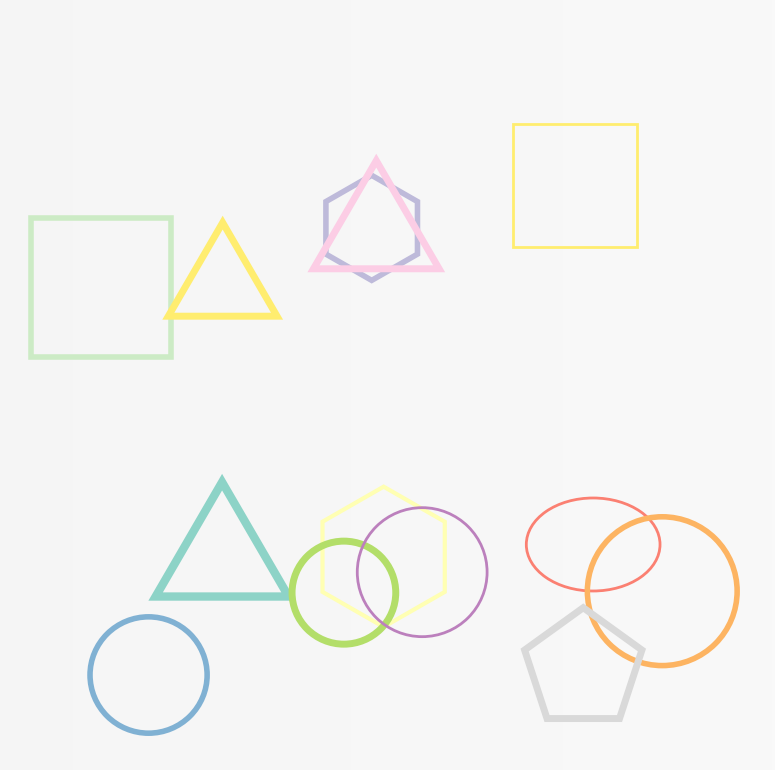[{"shape": "triangle", "thickness": 3, "radius": 0.5, "center": [0.287, 0.275]}, {"shape": "hexagon", "thickness": 1.5, "radius": 0.46, "center": [0.495, 0.277]}, {"shape": "hexagon", "thickness": 2, "radius": 0.34, "center": [0.48, 0.704]}, {"shape": "oval", "thickness": 1, "radius": 0.43, "center": [0.765, 0.293]}, {"shape": "circle", "thickness": 2, "radius": 0.38, "center": [0.192, 0.123]}, {"shape": "circle", "thickness": 2, "radius": 0.48, "center": [0.855, 0.232]}, {"shape": "circle", "thickness": 2.5, "radius": 0.33, "center": [0.444, 0.23]}, {"shape": "triangle", "thickness": 2.5, "radius": 0.47, "center": [0.486, 0.698]}, {"shape": "pentagon", "thickness": 2.5, "radius": 0.4, "center": [0.753, 0.131]}, {"shape": "circle", "thickness": 1, "radius": 0.42, "center": [0.545, 0.257]}, {"shape": "square", "thickness": 2, "radius": 0.45, "center": [0.13, 0.626]}, {"shape": "triangle", "thickness": 2.5, "radius": 0.41, "center": [0.287, 0.63]}, {"shape": "square", "thickness": 1, "radius": 0.4, "center": [0.742, 0.759]}]